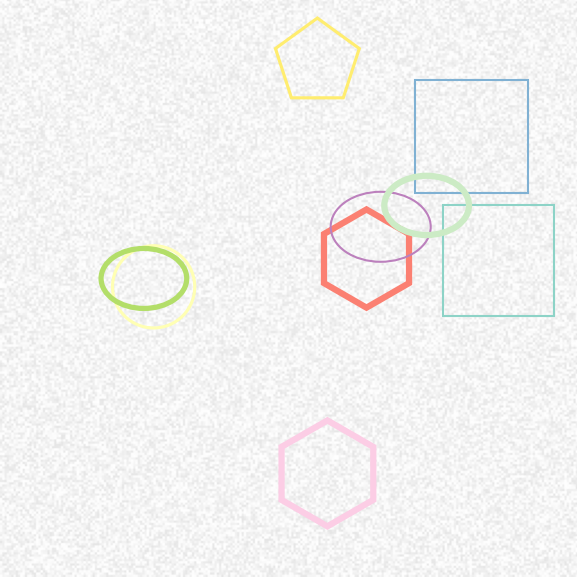[{"shape": "square", "thickness": 1, "radius": 0.48, "center": [0.864, 0.548]}, {"shape": "circle", "thickness": 1.5, "radius": 0.36, "center": [0.266, 0.502]}, {"shape": "hexagon", "thickness": 3, "radius": 0.43, "center": [0.635, 0.551]}, {"shape": "square", "thickness": 1, "radius": 0.49, "center": [0.816, 0.763]}, {"shape": "oval", "thickness": 2.5, "radius": 0.37, "center": [0.249, 0.517]}, {"shape": "hexagon", "thickness": 3, "radius": 0.46, "center": [0.567, 0.179]}, {"shape": "oval", "thickness": 1, "radius": 0.43, "center": [0.659, 0.606]}, {"shape": "oval", "thickness": 3, "radius": 0.37, "center": [0.739, 0.643]}, {"shape": "pentagon", "thickness": 1.5, "radius": 0.38, "center": [0.55, 0.891]}]